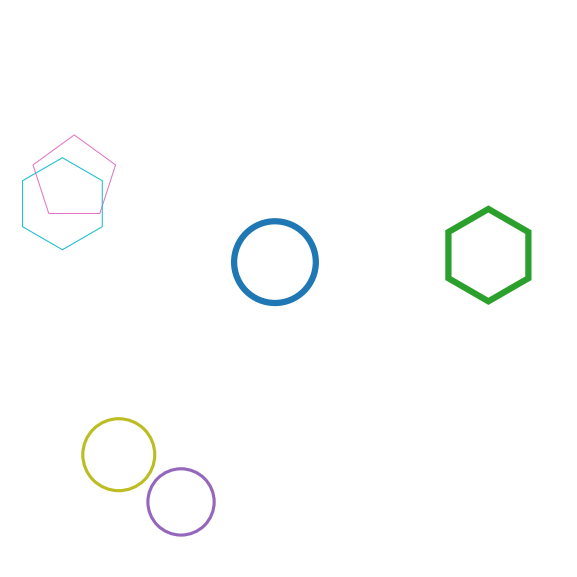[{"shape": "circle", "thickness": 3, "radius": 0.35, "center": [0.476, 0.545]}, {"shape": "hexagon", "thickness": 3, "radius": 0.4, "center": [0.846, 0.557]}, {"shape": "circle", "thickness": 1.5, "radius": 0.29, "center": [0.313, 0.13]}, {"shape": "pentagon", "thickness": 0.5, "radius": 0.38, "center": [0.129, 0.69]}, {"shape": "circle", "thickness": 1.5, "radius": 0.31, "center": [0.206, 0.212]}, {"shape": "hexagon", "thickness": 0.5, "radius": 0.4, "center": [0.108, 0.646]}]